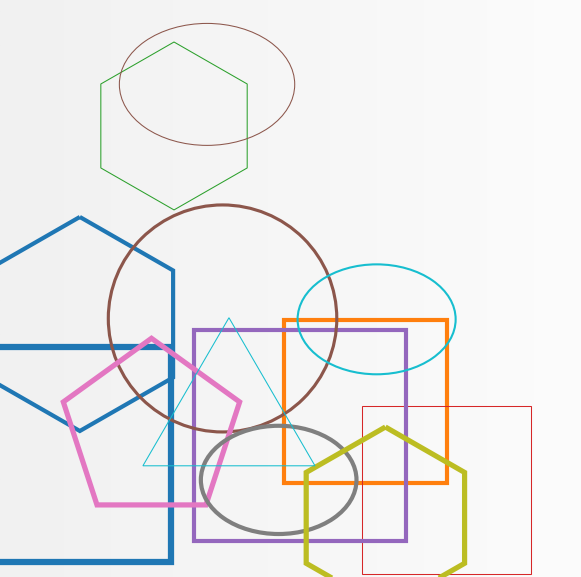[{"shape": "square", "thickness": 3, "radius": 0.93, "center": [0.108, 0.212]}, {"shape": "hexagon", "thickness": 2, "radius": 0.93, "center": [0.137, 0.438]}, {"shape": "square", "thickness": 2, "radius": 0.7, "center": [0.629, 0.304]}, {"shape": "hexagon", "thickness": 0.5, "radius": 0.73, "center": [0.299, 0.781]}, {"shape": "square", "thickness": 0.5, "radius": 0.73, "center": [0.768, 0.15]}, {"shape": "square", "thickness": 2, "radius": 0.91, "center": [0.516, 0.245]}, {"shape": "oval", "thickness": 0.5, "radius": 0.75, "center": [0.356, 0.853]}, {"shape": "circle", "thickness": 1.5, "radius": 0.98, "center": [0.383, 0.448]}, {"shape": "pentagon", "thickness": 2.5, "radius": 0.8, "center": [0.261, 0.254]}, {"shape": "oval", "thickness": 2, "radius": 0.67, "center": [0.479, 0.168]}, {"shape": "hexagon", "thickness": 2.5, "radius": 0.79, "center": [0.663, 0.102]}, {"shape": "triangle", "thickness": 0.5, "radius": 0.85, "center": [0.394, 0.278]}, {"shape": "oval", "thickness": 1, "radius": 0.68, "center": [0.648, 0.446]}]